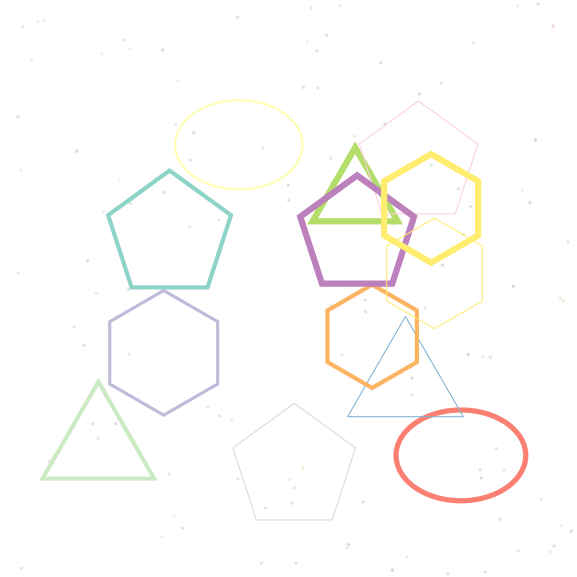[{"shape": "pentagon", "thickness": 2, "radius": 0.56, "center": [0.294, 0.592]}, {"shape": "oval", "thickness": 1, "radius": 0.55, "center": [0.414, 0.748]}, {"shape": "hexagon", "thickness": 1.5, "radius": 0.54, "center": [0.283, 0.388]}, {"shape": "oval", "thickness": 2.5, "radius": 0.56, "center": [0.798, 0.211]}, {"shape": "triangle", "thickness": 0.5, "radius": 0.58, "center": [0.702, 0.335]}, {"shape": "hexagon", "thickness": 2, "radius": 0.45, "center": [0.644, 0.417]}, {"shape": "triangle", "thickness": 3, "radius": 0.43, "center": [0.615, 0.658]}, {"shape": "pentagon", "thickness": 0.5, "radius": 0.54, "center": [0.725, 0.716]}, {"shape": "pentagon", "thickness": 0.5, "radius": 0.56, "center": [0.509, 0.189]}, {"shape": "pentagon", "thickness": 3, "radius": 0.52, "center": [0.618, 0.592]}, {"shape": "triangle", "thickness": 2, "radius": 0.56, "center": [0.17, 0.226]}, {"shape": "hexagon", "thickness": 0.5, "radius": 0.48, "center": [0.752, 0.526]}, {"shape": "hexagon", "thickness": 3, "radius": 0.47, "center": [0.747, 0.638]}]